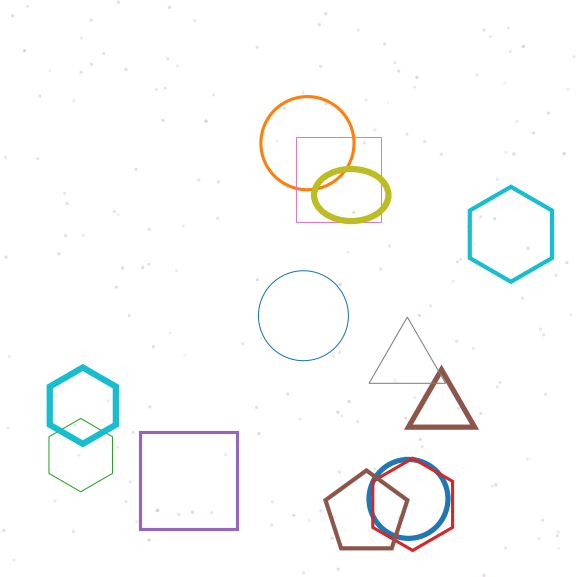[{"shape": "circle", "thickness": 0.5, "radius": 0.39, "center": [0.525, 0.452]}, {"shape": "circle", "thickness": 2.5, "radius": 0.34, "center": [0.707, 0.135]}, {"shape": "circle", "thickness": 1.5, "radius": 0.4, "center": [0.532, 0.751]}, {"shape": "hexagon", "thickness": 0.5, "radius": 0.32, "center": [0.14, 0.211]}, {"shape": "hexagon", "thickness": 1.5, "radius": 0.4, "center": [0.715, 0.126]}, {"shape": "square", "thickness": 1.5, "radius": 0.42, "center": [0.327, 0.167]}, {"shape": "triangle", "thickness": 2.5, "radius": 0.33, "center": [0.765, 0.293]}, {"shape": "pentagon", "thickness": 2, "radius": 0.37, "center": [0.635, 0.11]}, {"shape": "square", "thickness": 0.5, "radius": 0.37, "center": [0.586, 0.688]}, {"shape": "triangle", "thickness": 0.5, "radius": 0.38, "center": [0.705, 0.374]}, {"shape": "oval", "thickness": 3, "radius": 0.32, "center": [0.608, 0.661]}, {"shape": "hexagon", "thickness": 3, "radius": 0.33, "center": [0.143, 0.297]}, {"shape": "hexagon", "thickness": 2, "radius": 0.41, "center": [0.885, 0.593]}]